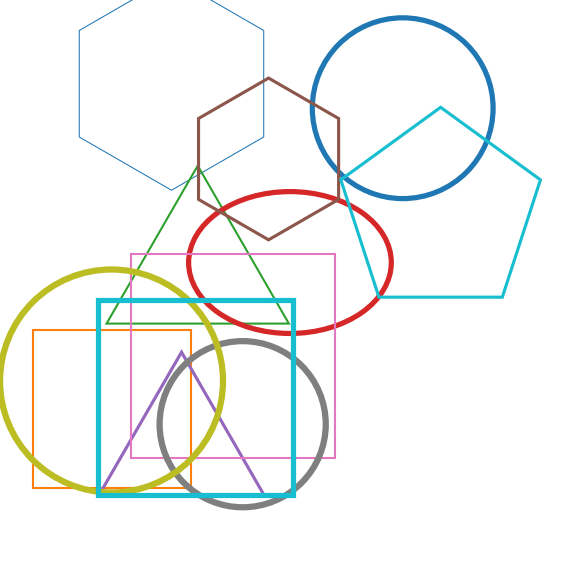[{"shape": "hexagon", "thickness": 0.5, "radius": 0.92, "center": [0.297, 0.854]}, {"shape": "circle", "thickness": 2.5, "radius": 0.78, "center": [0.697, 0.812]}, {"shape": "square", "thickness": 1, "radius": 0.69, "center": [0.194, 0.29]}, {"shape": "triangle", "thickness": 1, "radius": 0.91, "center": [0.342, 0.53]}, {"shape": "oval", "thickness": 2.5, "radius": 0.88, "center": [0.502, 0.545]}, {"shape": "triangle", "thickness": 1.5, "radius": 0.83, "center": [0.314, 0.224]}, {"shape": "hexagon", "thickness": 1.5, "radius": 0.7, "center": [0.465, 0.724]}, {"shape": "square", "thickness": 1, "radius": 0.88, "center": [0.403, 0.383]}, {"shape": "circle", "thickness": 3, "radius": 0.72, "center": [0.42, 0.265]}, {"shape": "circle", "thickness": 3, "radius": 0.97, "center": [0.193, 0.339]}, {"shape": "square", "thickness": 2.5, "radius": 0.85, "center": [0.339, 0.311]}, {"shape": "pentagon", "thickness": 1.5, "radius": 0.91, "center": [0.763, 0.632]}]